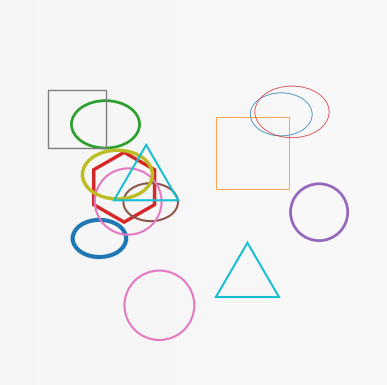[{"shape": "oval", "thickness": 0.5, "radius": 0.4, "center": [0.726, 0.703]}, {"shape": "oval", "thickness": 3, "radius": 0.34, "center": [0.257, 0.381]}, {"shape": "square", "thickness": 0.5, "radius": 0.47, "center": [0.651, 0.603]}, {"shape": "oval", "thickness": 2, "radius": 0.44, "center": [0.272, 0.677]}, {"shape": "hexagon", "thickness": 2.5, "radius": 0.45, "center": [0.32, 0.514]}, {"shape": "oval", "thickness": 0.5, "radius": 0.48, "center": [0.754, 0.709]}, {"shape": "circle", "thickness": 2, "radius": 0.37, "center": [0.824, 0.449]}, {"shape": "oval", "thickness": 1.5, "radius": 0.35, "center": [0.389, 0.475]}, {"shape": "circle", "thickness": 1.5, "radius": 0.43, "center": [0.331, 0.477]}, {"shape": "circle", "thickness": 1.5, "radius": 0.45, "center": [0.411, 0.207]}, {"shape": "square", "thickness": 1, "radius": 0.37, "center": [0.199, 0.691]}, {"shape": "oval", "thickness": 2.5, "radius": 0.45, "center": [0.303, 0.546]}, {"shape": "triangle", "thickness": 1.5, "radius": 0.47, "center": [0.639, 0.276]}, {"shape": "triangle", "thickness": 1.5, "radius": 0.48, "center": [0.377, 0.528]}]